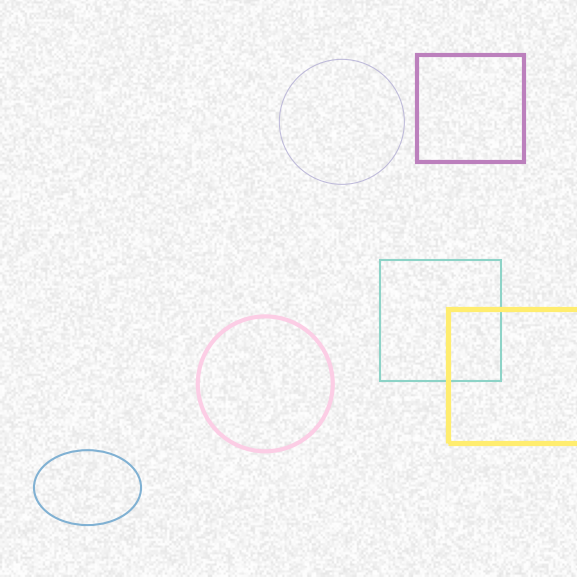[{"shape": "square", "thickness": 1, "radius": 0.52, "center": [0.763, 0.445]}, {"shape": "circle", "thickness": 0.5, "radius": 0.54, "center": [0.592, 0.788]}, {"shape": "oval", "thickness": 1, "radius": 0.46, "center": [0.152, 0.155]}, {"shape": "circle", "thickness": 2, "radius": 0.58, "center": [0.459, 0.334]}, {"shape": "square", "thickness": 2, "radius": 0.46, "center": [0.815, 0.811]}, {"shape": "square", "thickness": 2.5, "radius": 0.58, "center": [0.892, 0.348]}]